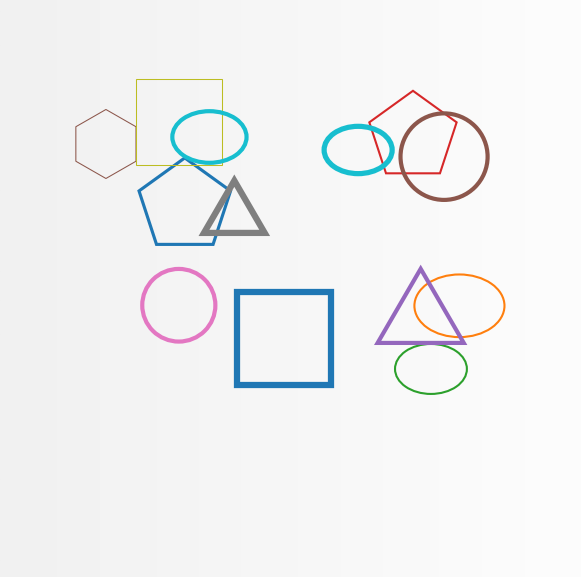[{"shape": "square", "thickness": 3, "radius": 0.4, "center": [0.489, 0.412]}, {"shape": "pentagon", "thickness": 1.5, "radius": 0.41, "center": [0.318, 0.643]}, {"shape": "oval", "thickness": 1, "radius": 0.39, "center": [0.79, 0.47]}, {"shape": "oval", "thickness": 1, "radius": 0.31, "center": [0.741, 0.36]}, {"shape": "pentagon", "thickness": 1, "radius": 0.39, "center": [0.711, 0.763]}, {"shape": "triangle", "thickness": 2, "radius": 0.43, "center": [0.724, 0.448]}, {"shape": "circle", "thickness": 2, "radius": 0.37, "center": [0.764, 0.728]}, {"shape": "hexagon", "thickness": 0.5, "radius": 0.3, "center": [0.182, 0.75]}, {"shape": "circle", "thickness": 2, "radius": 0.31, "center": [0.308, 0.471]}, {"shape": "triangle", "thickness": 3, "radius": 0.3, "center": [0.403, 0.626]}, {"shape": "square", "thickness": 0.5, "radius": 0.37, "center": [0.308, 0.788]}, {"shape": "oval", "thickness": 2, "radius": 0.32, "center": [0.36, 0.762]}, {"shape": "oval", "thickness": 2.5, "radius": 0.29, "center": [0.616, 0.739]}]